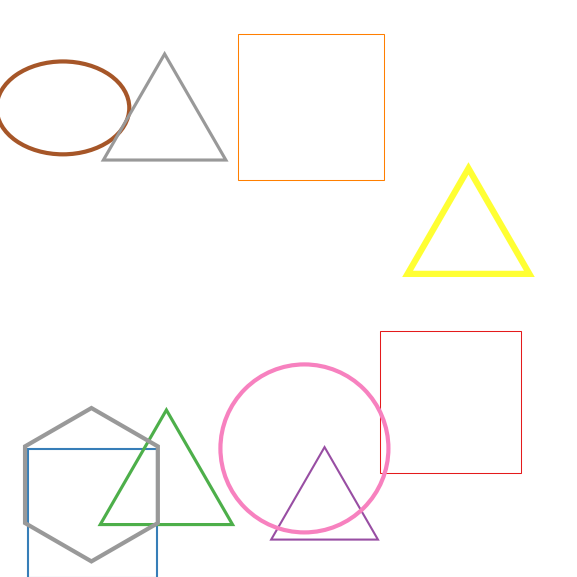[{"shape": "square", "thickness": 0.5, "radius": 0.61, "center": [0.78, 0.303]}, {"shape": "square", "thickness": 1, "radius": 0.56, "center": [0.16, 0.111]}, {"shape": "triangle", "thickness": 1.5, "radius": 0.66, "center": [0.288, 0.157]}, {"shape": "triangle", "thickness": 1, "radius": 0.53, "center": [0.562, 0.118]}, {"shape": "square", "thickness": 0.5, "radius": 0.63, "center": [0.539, 0.815]}, {"shape": "triangle", "thickness": 3, "radius": 0.61, "center": [0.811, 0.586]}, {"shape": "oval", "thickness": 2, "radius": 0.57, "center": [0.109, 0.812]}, {"shape": "circle", "thickness": 2, "radius": 0.73, "center": [0.527, 0.223]}, {"shape": "triangle", "thickness": 1.5, "radius": 0.61, "center": [0.285, 0.783]}, {"shape": "hexagon", "thickness": 2, "radius": 0.66, "center": [0.158, 0.16]}]